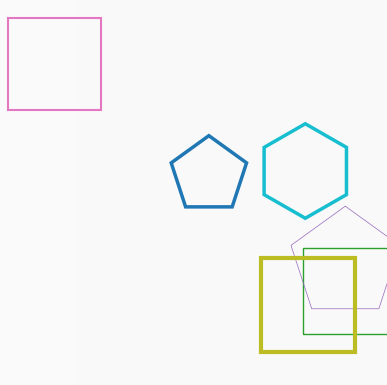[{"shape": "pentagon", "thickness": 2.5, "radius": 0.51, "center": [0.539, 0.545]}, {"shape": "square", "thickness": 1, "radius": 0.56, "center": [0.893, 0.244]}, {"shape": "pentagon", "thickness": 0.5, "radius": 0.74, "center": [0.891, 0.317]}, {"shape": "square", "thickness": 1.5, "radius": 0.6, "center": [0.141, 0.835]}, {"shape": "square", "thickness": 3, "radius": 0.61, "center": [0.794, 0.208]}, {"shape": "hexagon", "thickness": 2.5, "radius": 0.61, "center": [0.788, 0.556]}]